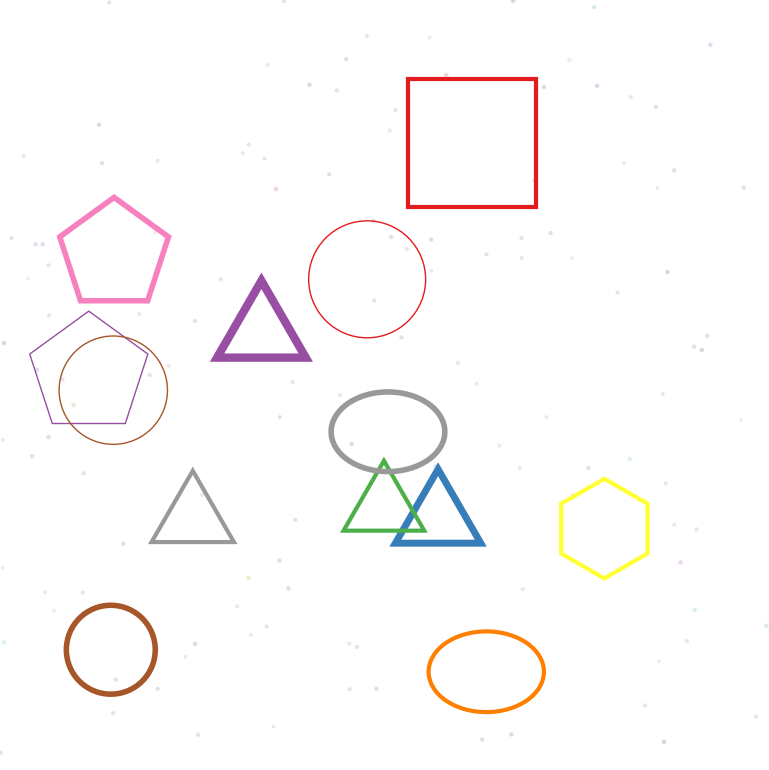[{"shape": "square", "thickness": 1.5, "radius": 0.42, "center": [0.613, 0.814]}, {"shape": "circle", "thickness": 0.5, "radius": 0.38, "center": [0.477, 0.637]}, {"shape": "triangle", "thickness": 2.5, "radius": 0.32, "center": [0.569, 0.327]}, {"shape": "triangle", "thickness": 1.5, "radius": 0.3, "center": [0.499, 0.341]}, {"shape": "pentagon", "thickness": 0.5, "radius": 0.4, "center": [0.115, 0.515]}, {"shape": "triangle", "thickness": 3, "radius": 0.33, "center": [0.34, 0.569]}, {"shape": "oval", "thickness": 1.5, "radius": 0.37, "center": [0.632, 0.128]}, {"shape": "hexagon", "thickness": 1.5, "radius": 0.32, "center": [0.785, 0.314]}, {"shape": "circle", "thickness": 2, "radius": 0.29, "center": [0.144, 0.156]}, {"shape": "circle", "thickness": 0.5, "radius": 0.35, "center": [0.147, 0.493]}, {"shape": "pentagon", "thickness": 2, "radius": 0.37, "center": [0.148, 0.669]}, {"shape": "triangle", "thickness": 1.5, "radius": 0.31, "center": [0.25, 0.327]}, {"shape": "oval", "thickness": 2, "radius": 0.37, "center": [0.504, 0.439]}]